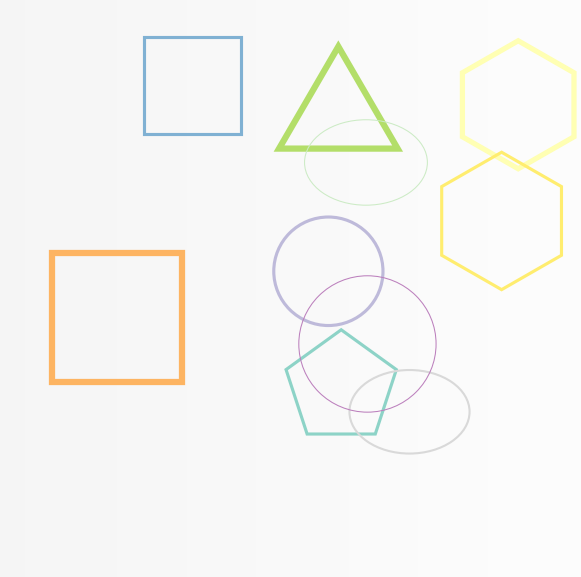[{"shape": "pentagon", "thickness": 1.5, "radius": 0.5, "center": [0.587, 0.328]}, {"shape": "hexagon", "thickness": 2.5, "radius": 0.55, "center": [0.892, 0.818]}, {"shape": "circle", "thickness": 1.5, "radius": 0.47, "center": [0.565, 0.529]}, {"shape": "square", "thickness": 1.5, "radius": 0.42, "center": [0.331, 0.851]}, {"shape": "square", "thickness": 3, "radius": 0.56, "center": [0.202, 0.45]}, {"shape": "triangle", "thickness": 3, "radius": 0.59, "center": [0.582, 0.801]}, {"shape": "oval", "thickness": 1, "radius": 0.52, "center": [0.705, 0.286]}, {"shape": "circle", "thickness": 0.5, "radius": 0.59, "center": [0.632, 0.404]}, {"shape": "oval", "thickness": 0.5, "radius": 0.53, "center": [0.63, 0.718]}, {"shape": "hexagon", "thickness": 1.5, "radius": 0.59, "center": [0.863, 0.617]}]